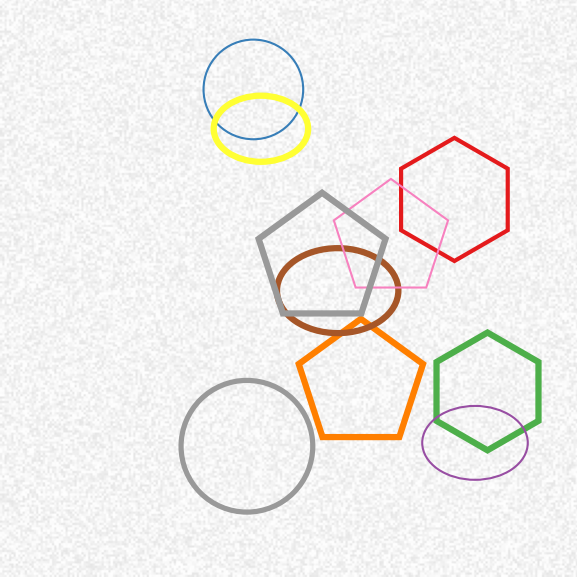[{"shape": "hexagon", "thickness": 2, "radius": 0.53, "center": [0.787, 0.654]}, {"shape": "circle", "thickness": 1, "radius": 0.43, "center": [0.439, 0.844]}, {"shape": "hexagon", "thickness": 3, "radius": 0.51, "center": [0.844, 0.321]}, {"shape": "oval", "thickness": 1, "radius": 0.46, "center": [0.823, 0.232]}, {"shape": "pentagon", "thickness": 3, "radius": 0.57, "center": [0.625, 0.334]}, {"shape": "oval", "thickness": 3, "radius": 0.41, "center": [0.452, 0.776]}, {"shape": "oval", "thickness": 3, "radius": 0.53, "center": [0.585, 0.496]}, {"shape": "pentagon", "thickness": 1, "radius": 0.52, "center": [0.677, 0.585]}, {"shape": "pentagon", "thickness": 3, "radius": 0.58, "center": [0.558, 0.55]}, {"shape": "circle", "thickness": 2.5, "radius": 0.57, "center": [0.428, 0.226]}]